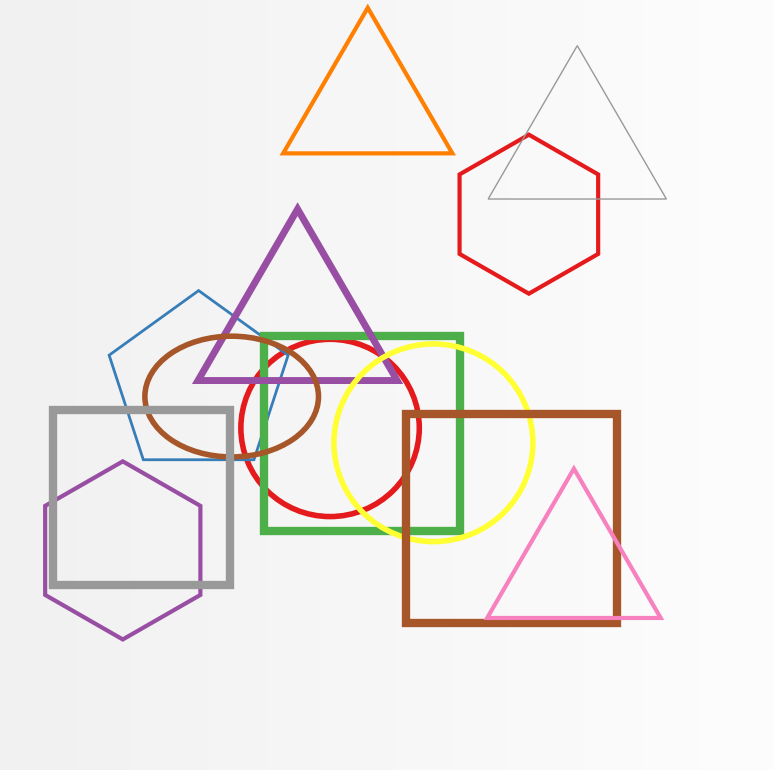[{"shape": "circle", "thickness": 2, "radius": 0.58, "center": [0.426, 0.444]}, {"shape": "hexagon", "thickness": 1.5, "radius": 0.52, "center": [0.682, 0.722]}, {"shape": "pentagon", "thickness": 1, "radius": 0.61, "center": [0.256, 0.501]}, {"shape": "square", "thickness": 3, "radius": 0.63, "center": [0.467, 0.438]}, {"shape": "triangle", "thickness": 2.5, "radius": 0.74, "center": [0.384, 0.58]}, {"shape": "hexagon", "thickness": 1.5, "radius": 0.58, "center": [0.158, 0.285]}, {"shape": "triangle", "thickness": 1.5, "radius": 0.63, "center": [0.475, 0.864]}, {"shape": "circle", "thickness": 2, "radius": 0.64, "center": [0.559, 0.425]}, {"shape": "oval", "thickness": 2, "radius": 0.56, "center": [0.299, 0.485]}, {"shape": "square", "thickness": 3, "radius": 0.68, "center": [0.66, 0.326]}, {"shape": "triangle", "thickness": 1.5, "radius": 0.65, "center": [0.741, 0.262]}, {"shape": "square", "thickness": 3, "radius": 0.57, "center": [0.183, 0.354]}, {"shape": "triangle", "thickness": 0.5, "radius": 0.66, "center": [0.745, 0.808]}]